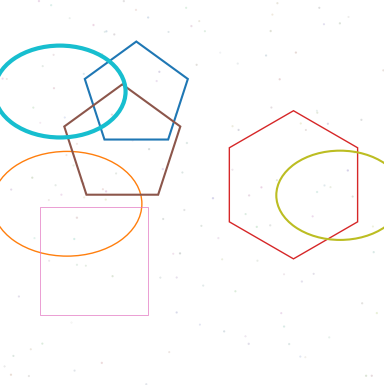[{"shape": "pentagon", "thickness": 1.5, "radius": 0.7, "center": [0.354, 0.751]}, {"shape": "oval", "thickness": 1, "radius": 0.97, "center": [0.174, 0.471]}, {"shape": "hexagon", "thickness": 1, "radius": 0.96, "center": [0.762, 0.52]}, {"shape": "pentagon", "thickness": 1.5, "radius": 0.79, "center": [0.318, 0.622]}, {"shape": "square", "thickness": 0.5, "radius": 0.7, "center": [0.244, 0.322]}, {"shape": "oval", "thickness": 1.5, "radius": 0.83, "center": [0.883, 0.493]}, {"shape": "oval", "thickness": 3, "radius": 0.85, "center": [0.156, 0.762]}]